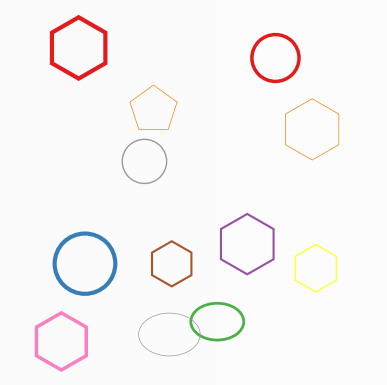[{"shape": "hexagon", "thickness": 3, "radius": 0.4, "center": [0.203, 0.875]}, {"shape": "circle", "thickness": 2.5, "radius": 0.3, "center": [0.711, 0.849]}, {"shape": "circle", "thickness": 3, "radius": 0.39, "center": [0.219, 0.315]}, {"shape": "oval", "thickness": 2, "radius": 0.34, "center": [0.561, 0.165]}, {"shape": "hexagon", "thickness": 1.5, "radius": 0.39, "center": [0.638, 0.366]}, {"shape": "pentagon", "thickness": 0.5, "radius": 0.32, "center": [0.396, 0.715]}, {"shape": "hexagon", "thickness": 0.5, "radius": 0.4, "center": [0.806, 0.664]}, {"shape": "hexagon", "thickness": 1, "radius": 0.31, "center": [0.815, 0.303]}, {"shape": "hexagon", "thickness": 1.5, "radius": 0.29, "center": [0.443, 0.315]}, {"shape": "hexagon", "thickness": 2.5, "radius": 0.37, "center": [0.158, 0.113]}, {"shape": "circle", "thickness": 1, "radius": 0.29, "center": [0.373, 0.581]}, {"shape": "oval", "thickness": 0.5, "radius": 0.4, "center": [0.437, 0.131]}]